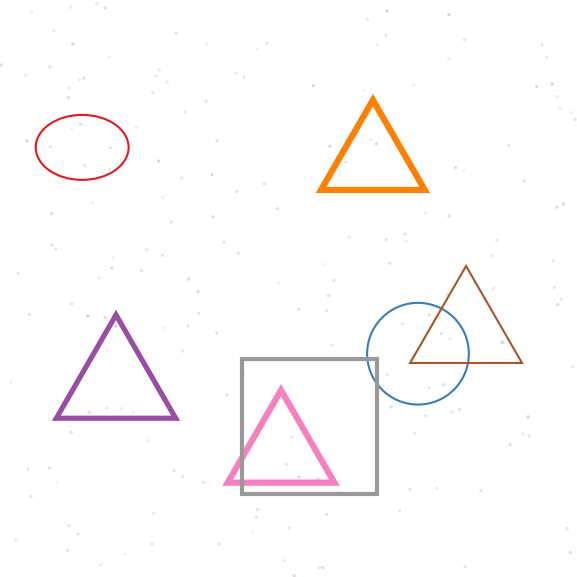[{"shape": "oval", "thickness": 1, "radius": 0.4, "center": [0.142, 0.744]}, {"shape": "circle", "thickness": 1, "radius": 0.44, "center": [0.724, 0.387]}, {"shape": "triangle", "thickness": 2.5, "radius": 0.6, "center": [0.201, 0.335]}, {"shape": "triangle", "thickness": 3, "radius": 0.52, "center": [0.646, 0.722]}, {"shape": "triangle", "thickness": 1, "radius": 0.56, "center": [0.807, 0.427]}, {"shape": "triangle", "thickness": 3, "radius": 0.53, "center": [0.487, 0.217]}, {"shape": "square", "thickness": 2, "radius": 0.58, "center": [0.536, 0.261]}]